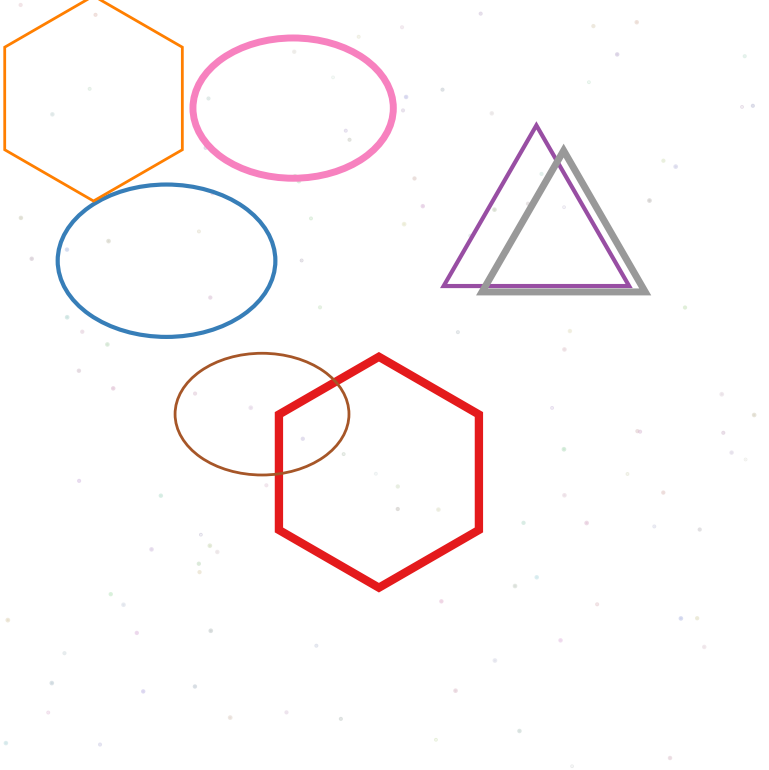[{"shape": "hexagon", "thickness": 3, "radius": 0.75, "center": [0.492, 0.387]}, {"shape": "oval", "thickness": 1.5, "radius": 0.71, "center": [0.216, 0.661]}, {"shape": "triangle", "thickness": 1.5, "radius": 0.7, "center": [0.697, 0.698]}, {"shape": "hexagon", "thickness": 1, "radius": 0.67, "center": [0.121, 0.872]}, {"shape": "oval", "thickness": 1, "radius": 0.56, "center": [0.34, 0.462]}, {"shape": "oval", "thickness": 2.5, "radius": 0.65, "center": [0.381, 0.86]}, {"shape": "triangle", "thickness": 2.5, "radius": 0.61, "center": [0.732, 0.682]}]